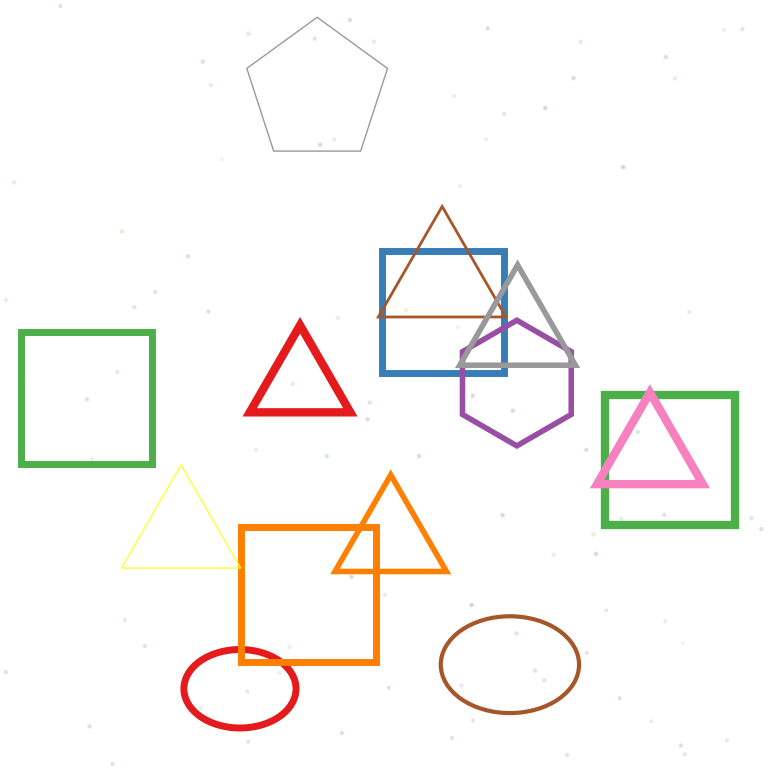[{"shape": "oval", "thickness": 2.5, "radius": 0.36, "center": [0.312, 0.106]}, {"shape": "triangle", "thickness": 3, "radius": 0.38, "center": [0.39, 0.502]}, {"shape": "square", "thickness": 2.5, "radius": 0.4, "center": [0.575, 0.595]}, {"shape": "square", "thickness": 3, "radius": 0.42, "center": [0.87, 0.403]}, {"shape": "square", "thickness": 2.5, "radius": 0.43, "center": [0.113, 0.483]}, {"shape": "hexagon", "thickness": 2, "radius": 0.41, "center": [0.671, 0.503]}, {"shape": "triangle", "thickness": 2, "radius": 0.42, "center": [0.507, 0.3]}, {"shape": "square", "thickness": 2.5, "radius": 0.44, "center": [0.4, 0.228]}, {"shape": "triangle", "thickness": 0.5, "radius": 0.45, "center": [0.235, 0.307]}, {"shape": "oval", "thickness": 1.5, "radius": 0.45, "center": [0.662, 0.137]}, {"shape": "triangle", "thickness": 1, "radius": 0.48, "center": [0.574, 0.636]}, {"shape": "triangle", "thickness": 3, "radius": 0.4, "center": [0.844, 0.411]}, {"shape": "pentagon", "thickness": 0.5, "radius": 0.48, "center": [0.412, 0.881]}, {"shape": "triangle", "thickness": 2, "radius": 0.43, "center": [0.672, 0.569]}]